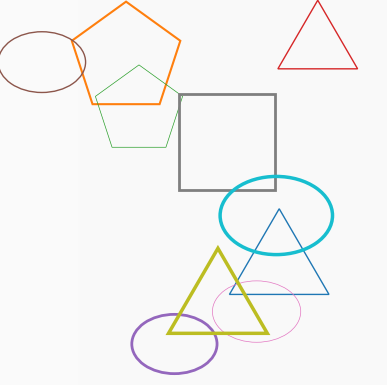[{"shape": "triangle", "thickness": 1, "radius": 0.74, "center": [0.721, 0.309]}, {"shape": "pentagon", "thickness": 1.5, "radius": 0.74, "center": [0.325, 0.849]}, {"shape": "pentagon", "thickness": 0.5, "radius": 0.59, "center": [0.359, 0.713]}, {"shape": "triangle", "thickness": 1, "radius": 0.59, "center": [0.82, 0.881]}, {"shape": "oval", "thickness": 2, "radius": 0.55, "center": [0.45, 0.106]}, {"shape": "oval", "thickness": 1, "radius": 0.56, "center": [0.108, 0.839]}, {"shape": "oval", "thickness": 0.5, "radius": 0.57, "center": [0.662, 0.191]}, {"shape": "square", "thickness": 2, "radius": 0.62, "center": [0.586, 0.631]}, {"shape": "triangle", "thickness": 2.5, "radius": 0.74, "center": [0.562, 0.208]}, {"shape": "oval", "thickness": 2.5, "radius": 0.73, "center": [0.713, 0.44]}]